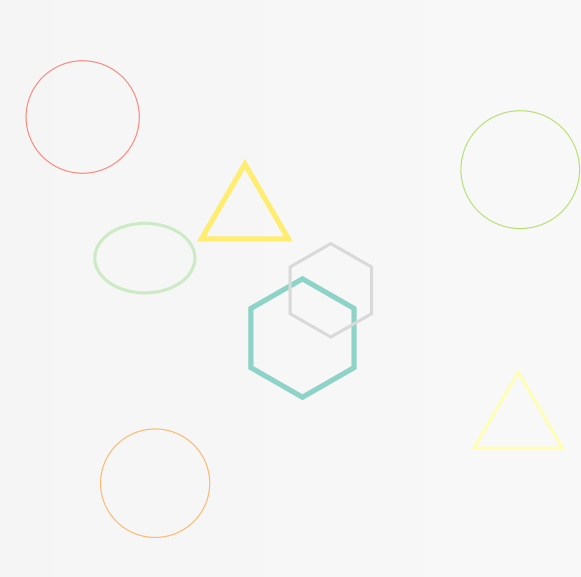[{"shape": "hexagon", "thickness": 2.5, "radius": 0.51, "center": [0.52, 0.414]}, {"shape": "triangle", "thickness": 1.5, "radius": 0.44, "center": [0.892, 0.267]}, {"shape": "circle", "thickness": 0.5, "radius": 0.49, "center": [0.142, 0.797]}, {"shape": "circle", "thickness": 0.5, "radius": 0.47, "center": [0.267, 0.162]}, {"shape": "circle", "thickness": 0.5, "radius": 0.51, "center": [0.895, 0.705]}, {"shape": "hexagon", "thickness": 1.5, "radius": 0.4, "center": [0.569, 0.496]}, {"shape": "oval", "thickness": 1.5, "radius": 0.43, "center": [0.249, 0.552]}, {"shape": "triangle", "thickness": 2.5, "radius": 0.43, "center": [0.421, 0.629]}]